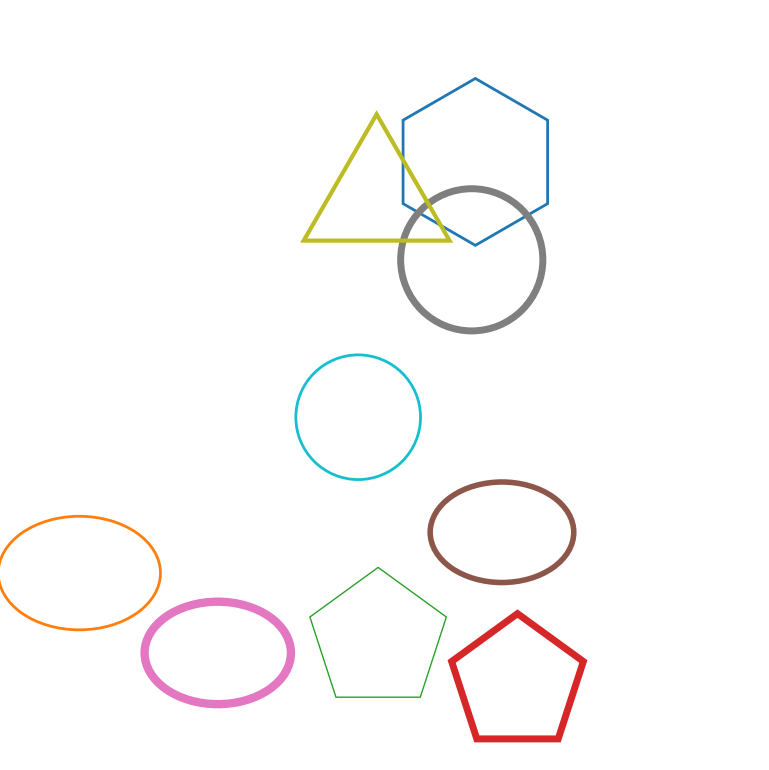[{"shape": "hexagon", "thickness": 1, "radius": 0.54, "center": [0.617, 0.79]}, {"shape": "oval", "thickness": 1, "radius": 0.53, "center": [0.103, 0.256]}, {"shape": "pentagon", "thickness": 0.5, "radius": 0.47, "center": [0.491, 0.17]}, {"shape": "pentagon", "thickness": 2.5, "radius": 0.45, "center": [0.672, 0.113]}, {"shape": "oval", "thickness": 2, "radius": 0.47, "center": [0.652, 0.309]}, {"shape": "oval", "thickness": 3, "radius": 0.48, "center": [0.283, 0.152]}, {"shape": "circle", "thickness": 2.5, "radius": 0.46, "center": [0.613, 0.663]}, {"shape": "triangle", "thickness": 1.5, "radius": 0.55, "center": [0.489, 0.742]}, {"shape": "circle", "thickness": 1, "radius": 0.4, "center": [0.465, 0.458]}]